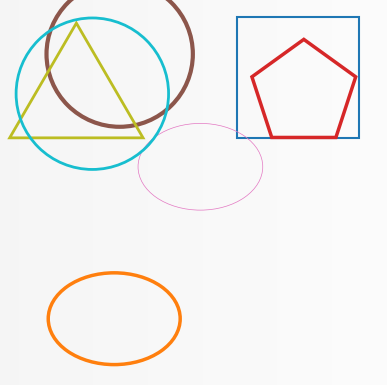[{"shape": "square", "thickness": 1.5, "radius": 0.79, "center": [0.768, 0.799]}, {"shape": "oval", "thickness": 2.5, "radius": 0.85, "center": [0.295, 0.172]}, {"shape": "pentagon", "thickness": 2.5, "radius": 0.7, "center": [0.784, 0.757]}, {"shape": "circle", "thickness": 3, "radius": 0.94, "center": [0.309, 0.86]}, {"shape": "oval", "thickness": 0.5, "radius": 0.8, "center": [0.517, 0.567]}, {"shape": "triangle", "thickness": 2, "radius": 0.99, "center": [0.197, 0.741]}, {"shape": "circle", "thickness": 2, "radius": 0.98, "center": [0.238, 0.757]}]